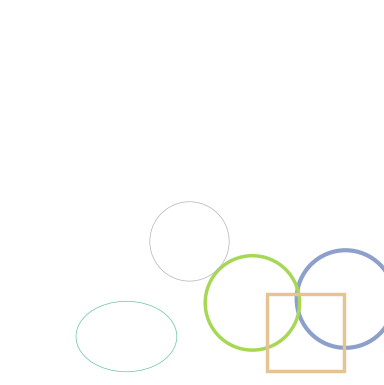[{"shape": "oval", "thickness": 0.5, "radius": 0.65, "center": [0.328, 0.126]}, {"shape": "circle", "thickness": 3, "radius": 0.63, "center": [0.897, 0.223]}, {"shape": "circle", "thickness": 2.5, "radius": 0.61, "center": [0.656, 0.213]}, {"shape": "square", "thickness": 2.5, "radius": 0.5, "center": [0.794, 0.136]}, {"shape": "circle", "thickness": 0.5, "radius": 0.52, "center": [0.492, 0.373]}]